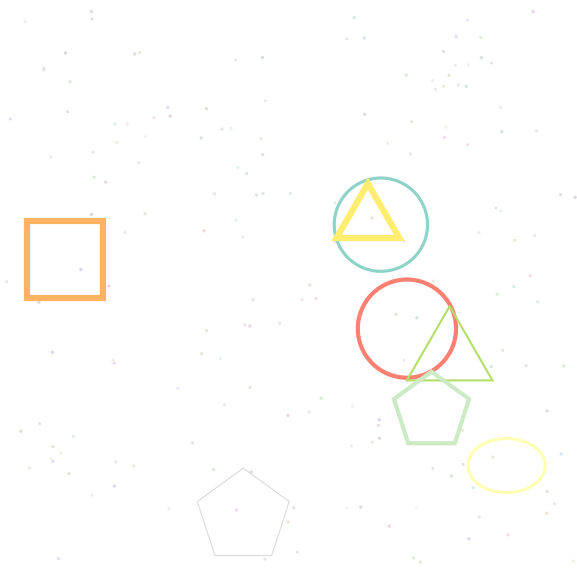[{"shape": "circle", "thickness": 1.5, "radius": 0.4, "center": [0.66, 0.61]}, {"shape": "oval", "thickness": 1.5, "radius": 0.33, "center": [0.877, 0.193]}, {"shape": "circle", "thickness": 2, "radius": 0.43, "center": [0.705, 0.43]}, {"shape": "square", "thickness": 3, "radius": 0.33, "center": [0.113, 0.55]}, {"shape": "triangle", "thickness": 1, "radius": 0.43, "center": [0.779, 0.383]}, {"shape": "pentagon", "thickness": 0.5, "radius": 0.42, "center": [0.421, 0.105]}, {"shape": "pentagon", "thickness": 2, "radius": 0.34, "center": [0.747, 0.287]}, {"shape": "triangle", "thickness": 3, "radius": 0.31, "center": [0.637, 0.618]}]